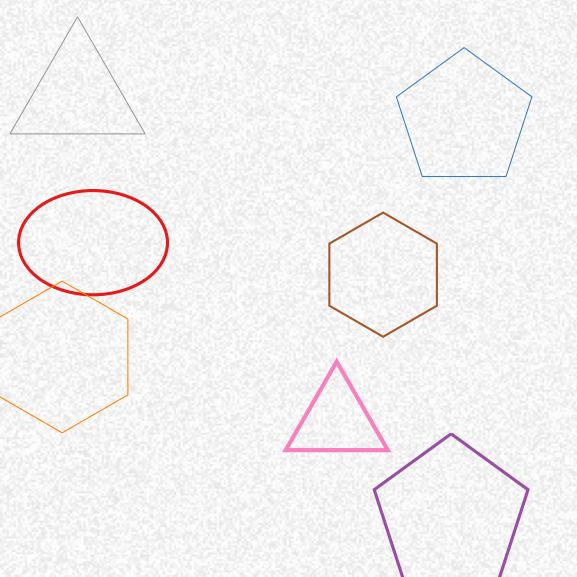[{"shape": "oval", "thickness": 1.5, "radius": 0.64, "center": [0.161, 0.579]}, {"shape": "pentagon", "thickness": 0.5, "radius": 0.62, "center": [0.804, 0.793]}, {"shape": "pentagon", "thickness": 1.5, "radius": 0.7, "center": [0.781, 0.108]}, {"shape": "hexagon", "thickness": 0.5, "radius": 0.66, "center": [0.108, 0.381]}, {"shape": "hexagon", "thickness": 1, "radius": 0.54, "center": [0.663, 0.524]}, {"shape": "triangle", "thickness": 2, "radius": 0.51, "center": [0.583, 0.271]}, {"shape": "triangle", "thickness": 0.5, "radius": 0.68, "center": [0.134, 0.835]}]